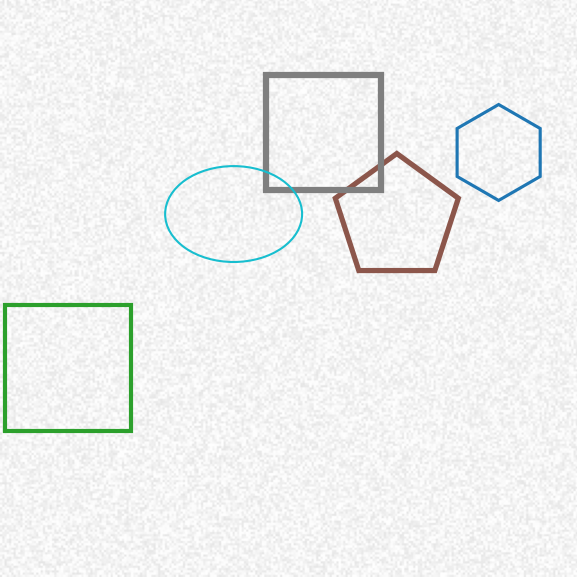[{"shape": "hexagon", "thickness": 1.5, "radius": 0.42, "center": [0.863, 0.735]}, {"shape": "square", "thickness": 2, "radius": 0.55, "center": [0.117, 0.362]}, {"shape": "pentagon", "thickness": 2.5, "radius": 0.56, "center": [0.687, 0.621]}, {"shape": "square", "thickness": 3, "radius": 0.5, "center": [0.56, 0.77]}, {"shape": "oval", "thickness": 1, "radius": 0.59, "center": [0.405, 0.628]}]